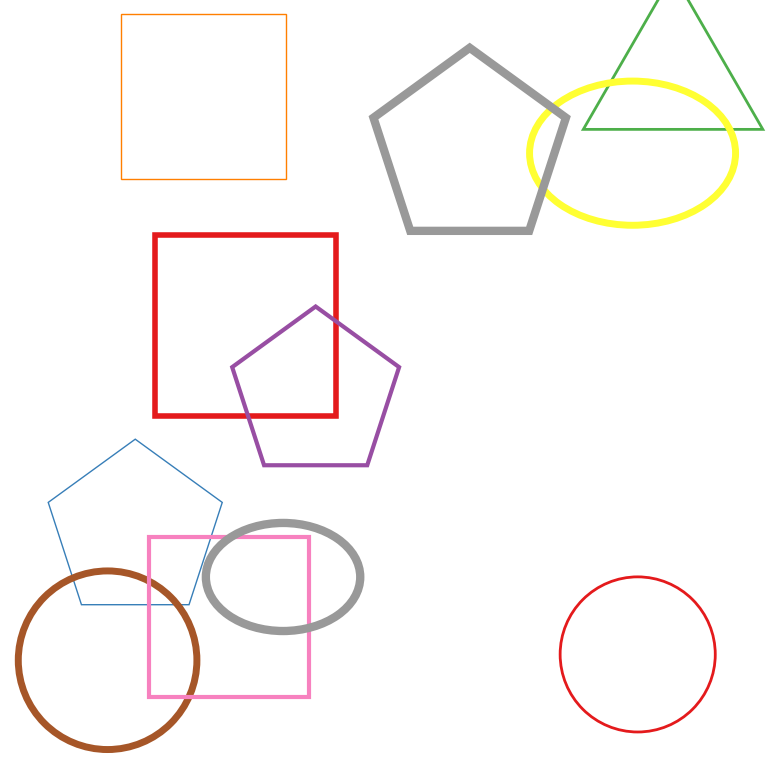[{"shape": "square", "thickness": 2, "radius": 0.59, "center": [0.319, 0.577]}, {"shape": "circle", "thickness": 1, "radius": 0.5, "center": [0.828, 0.15]}, {"shape": "pentagon", "thickness": 0.5, "radius": 0.59, "center": [0.176, 0.311]}, {"shape": "triangle", "thickness": 1, "radius": 0.67, "center": [0.874, 0.899]}, {"shape": "pentagon", "thickness": 1.5, "radius": 0.57, "center": [0.41, 0.488]}, {"shape": "square", "thickness": 0.5, "radius": 0.53, "center": [0.264, 0.875]}, {"shape": "oval", "thickness": 2.5, "radius": 0.67, "center": [0.822, 0.801]}, {"shape": "circle", "thickness": 2.5, "radius": 0.58, "center": [0.14, 0.143]}, {"shape": "square", "thickness": 1.5, "radius": 0.52, "center": [0.297, 0.199]}, {"shape": "pentagon", "thickness": 3, "radius": 0.66, "center": [0.61, 0.807]}, {"shape": "oval", "thickness": 3, "radius": 0.5, "center": [0.368, 0.251]}]